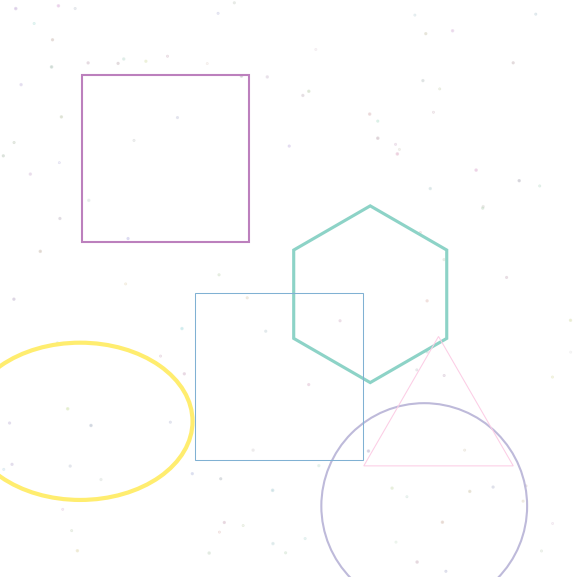[{"shape": "hexagon", "thickness": 1.5, "radius": 0.76, "center": [0.641, 0.49]}, {"shape": "circle", "thickness": 1, "radius": 0.89, "center": [0.735, 0.123]}, {"shape": "square", "thickness": 0.5, "radius": 0.73, "center": [0.483, 0.347]}, {"shape": "triangle", "thickness": 0.5, "radius": 0.75, "center": [0.759, 0.267]}, {"shape": "square", "thickness": 1, "radius": 0.72, "center": [0.286, 0.724]}, {"shape": "oval", "thickness": 2, "radius": 0.97, "center": [0.139, 0.27]}]